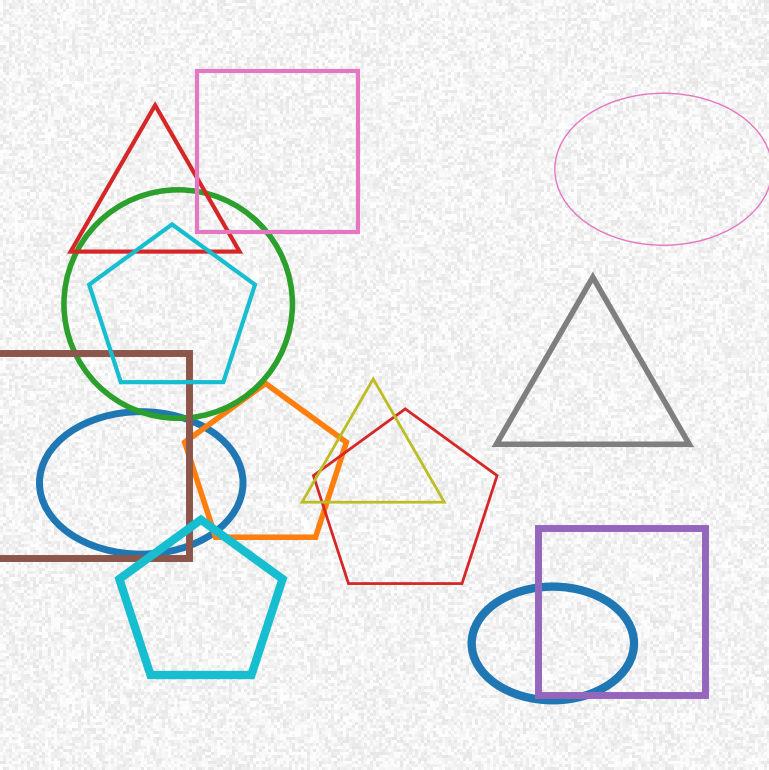[{"shape": "oval", "thickness": 3, "radius": 0.53, "center": [0.718, 0.164]}, {"shape": "oval", "thickness": 2.5, "radius": 0.66, "center": [0.183, 0.373]}, {"shape": "pentagon", "thickness": 2, "radius": 0.55, "center": [0.345, 0.392]}, {"shape": "circle", "thickness": 2, "radius": 0.74, "center": [0.231, 0.605]}, {"shape": "pentagon", "thickness": 1, "radius": 0.63, "center": [0.526, 0.344]}, {"shape": "triangle", "thickness": 1.5, "radius": 0.63, "center": [0.201, 0.737]}, {"shape": "square", "thickness": 2.5, "radius": 0.54, "center": [0.807, 0.206]}, {"shape": "square", "thickness": 2.5, "radius": 0.67, "center": [0.112, 0.409]}, {"shape": "square", "thickness": 1.5, "radius": 0.52, "center": [0.36, 0.803]}, {"shape": "oval", "thickness": 0.5, "radius": 0.71, "center": [0.862, 0.78]}, {"shape": "triangle", "thickness": 2, "radius": 0.72, "center": [0.77, 0.495]}, {"shape": "triangle", "thickness": 1, "radius": 0.53, "center": [0.485, 0.401]}, {"shape": "pentagon", "thickness": 1.5, "radius": 0.57, "center": [0.223, 0.595]}, {"shape": "pentagon", "thickness": 3, "radius": 0.56, "center": [0.261, 0.214]}]